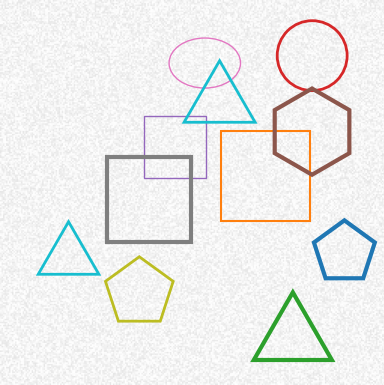[{"shape": "pentagon", "thickness": 3, "radius": 0.42, "center": [0.895, 0.344]}, {"shape": "square", "thickness": 1.5, "radius": 0.58, "center": [0.69, 0.543]}, {"shape": "triangle", "thickness": 3, "radius": 0.59, "center": [0.761, 0.124]}, {"shape": "circle", "thickness": 2, "radius": 0.45, "center": [0.811, 0.855]}, {"shape": "square", "thickness": 1, "radius": 0.4, "center": [0.454, 0.619]}, {"shape": "hexagon", "thickness": 3, "radius": 0.56, "center": [0.81, 0.658]}, {"shape": "oval", "thickness": 1, "radius": 0.46, "center": [0.532, 0.836]}, {"shape": "square", "thickness": 3, "radius": 0.55, "center": [0.387, 0.482]}, {"shape": "pentagon", "thickness": 2, "radius": 0.46, "center": [0.362, 0.241]}, {"shape": "triangle", "thickness": 2, "radius": 0.45, "center": [0.178, 0.333]}, {"shape": "triangle", "thickness": 2, "radius": 0.53, "center": [0.57, 0.736]}]